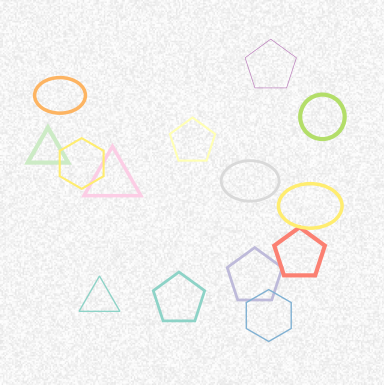[{"shape": "pentagon", "thickness": 2, "radius": 0.35, "center": [0.465, 0.223]}, {"shape": "triangle", "thickness": 1, "radius": 0.31, "center": [0.258, 0.222]}, {"shape": "pentagon", "thickness": 1.5, "radius": 0.31, "center": [0.5, 0.633]}, {"shape": "pentagon", "thickness": 2, "radius": 0.38, "center": [0.662, 0.282]}, {"shape": "pentagon", "thickness": 3, "radius": 0.35, "center": [0.778, 0.341]}, {"shape": "hexagon", "thickness": 1, "radius": 0.34, "center": [0.698, 0.18]}, {"shape": "oval", "thickness": 2.5, "radius": 0.33, "center": [0.156, 0.752]}, {"shape": "circle", "thickness": 3, "radius": 0.29, "center": [0.838, 0.697]}, {"shape": "triangle", "thickness": 2.5, "radius": 0.43, "center": [0.292, 0.534]}, {"shape": "oval", "thickness": 2, "radius": 0.38, "center": [0.65, 0.53]}, {"shape": "pentagon", "thickness": 0.5, "radius": 0.35, "center": [0.703, 0.828]}, {"shape": "triangle", "thickness": 3, "radius": 0.3, "center": [0.125, 0.608]}, {"shape": "oval", "thickness": 2.5, "radius": 0.41, "center": [0.806, 0.465]}, {"shape": "hexagon", "thickness": 1.5, "radius": 0.33, "center": [0.212, 0.575]}]